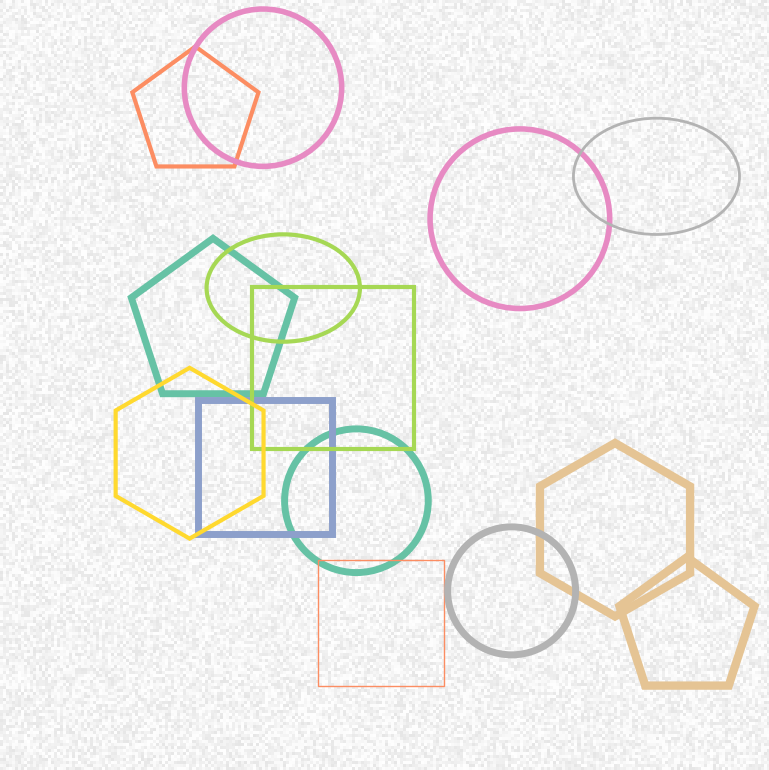[{"shape": "pentagon", "thickness": 2.5, "radius": 0.56, "center": [0.277, 0.579]}, {"shape": "circle", "thickness": 2.5, "radius": 0.47, "center": [0.463, 0.35]}, {"shape": "pentagon", "thickness": 1.5, "radius": 0.43, "center": [0.254, 0.853]}, {"shape": "square", "thickness": 0.5, "radius": 0.41, "center": [0.495, 0.191]}, {"shape": "square", "thickness": 2.5, "radius": 0.44, "center": [0.344, 0.393]}, {"shape": "circle", "thickness": 2, "radius": 0.58, "center": [0.675, 0.716]}, {"shape": "circle", "thickness": 2, "radius": 0.51, "center": [0.342, 0.886]}, {"shape": "oval", "thickness": 1.5, "radius": 0.5, "center": [0.368, 0.626]}, {"shape": "square", "thickness": 1.5, "radius": 0.53, "center": [0.433, 0.522]}, {"shape": "hexagon", "thickness": 1.5, "radius": 0.55, "center": [0.246, 0.411]}, {"shape": "pentagon", "thickness": 3, "radius": 0.46, "center": [0.892, 0.184]}, {"shape": "hexagon", "thickness": 3, "radius": 0.56, "center": [0.799, 0.312]}, {"shape": "oval", "thickness": 1, "radius": 0.54, "center": [0.853, 0.771]}, {"shape": "circle", "thickness": 2.5, "radius": 0.42, "center": [0.664, 0.233]}]